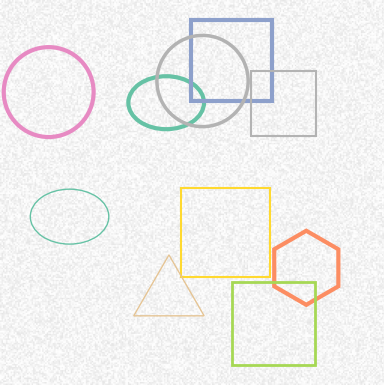[{"shape": "oval", "thickness": 1, "radius": 0.51, "center": [0.181, 0.437]}, {"shape": "oval", "thickness": 3, "radius": 0.49, "center": [0.432, 0.733]}, {"shape": "hexagon", "thickness": 3, "radius": 0.48, "center": [0.796, 0.304]}, {"shape": "square", "thickness": 3, "radius": 0.53, "center": [0.602, 0.842]}, {"shape": "circle", "thickness": 3, "radius": 0.58, "center": [0.126, 0.761]}, {"shape": "square", "thickness": 2, "radius": 0.53, "center": [0.711, 0.16]}, {"shape": "square", "thickness": 1.5, "radius": 0.58, "center": [0.586, 0.396]}, {"shape": "triangle", "thickness": 1, "radius": 0.53, "center": [0.439, 0.232]}, {"shape": "circle", "thickness": 2.5, "radius": 0.59, "center": [0.526, 0.79]}, {"shape": "square", "thickness": 1.5, "radius": 0.42, "center": [0.736, 0.731]}]